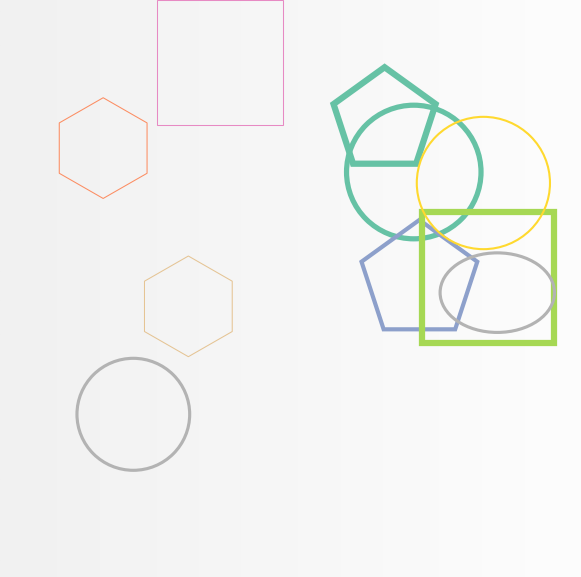[{"shape": "circle", "thickness": 2.5, "radius": 0.58, "center": [0.712, 0.701]}, {"shape": "pentagon", "thickness": 3, "radius": 0.46, "center": [0.662, 0.79]}, {"shape": "hexagon", "thickness": 0.5, "radius": 0.44, "center": [0.177, 0.743]}, {"shape": "pentagon", "thickness": 2, "radius": 0.52, "center": [0.722, 0.514]}, {"shape": "square", "thickness": 0.5, "radius": 0.54, "center": [0.378, 0.891]}, {"shape": "square", "thickness": 3, "radius": 0.57, "center": [0.84, 0.518]}, {"shape": "circle", "thickness": 1, "radius": 0.57, "center": [0.832, 0.682]}, {"shape": "hexagon", "thickness": 0.5, "radius": 0.44, "center": [0.324, 0.469]}, {"shape": "oval", "thickness": 1.5, "radius": 0.49, "center": [0.856, 0.492]}, {"shape": "circle", "thickness": 1.5, "radius": 0.48, "center": [0.229, 0.282]}]